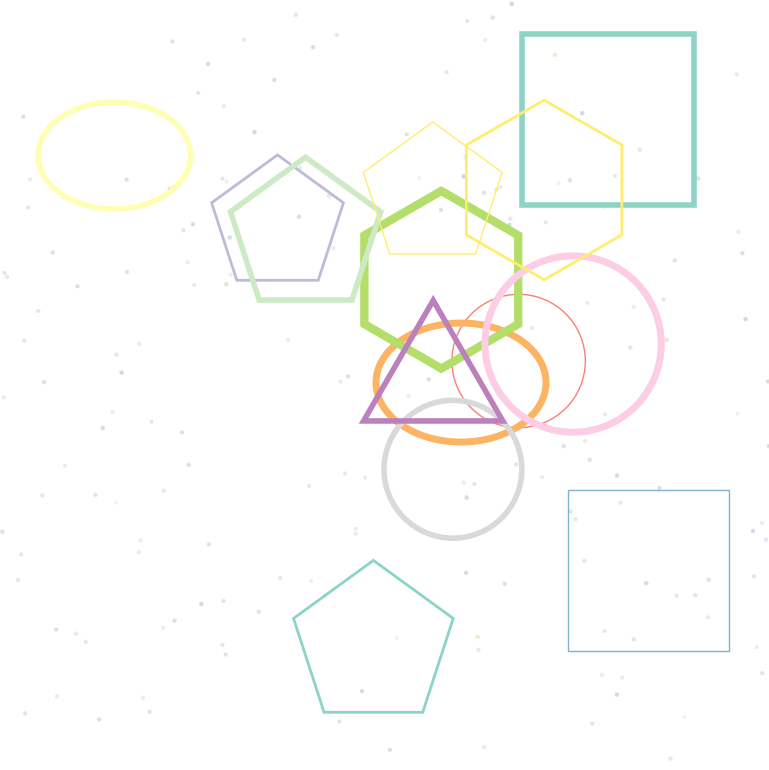[{"shape": "square", "thickness": 2, "radius": 0.56, "center": [0.79, 0.845]}, {"shape": "pentagon", "thickness": 1, "radius": 0.55, "center": [0.485, 0.163]}, {"shape": "oval", "thickness": 2, "radius": 0.5, "center": [0.148, 0.798]}, {"shape": "pentagon", "thickness": 1, "radius": 0.45, "center": [0.36, 0.709]}, {"shape": "circle", "thickness": 0.5, "radius": 0.43, "center": [0.674, 0.531]}, {"shape": "square", "thickness": 0.5, "radius": 0.52, "center": [0.842, 0.26]}, {"shape": "oval", "thickness": 2.5, "radius": 0.55, "center": [0.599, 0.503]}, {"shape": "hexagon", "thickness": 3, "radius": 0.58, "center": [0.573, 0.637]}, {"shape": "circle", "thickness": 2.5, "radius": 0.57, "center": [0.744, 0.553]}, {"shape": "circle", "thickness": 2, "radius": 0.45, "center": [0.588, 0.391]}, {"shape": "triangle", "thickness": 2, "radius": 0.52, "center": [0.563, 0.505]}, {"shape": "pentagon", "thickness": 2, "radius": 0.51, "center": [0.397, 0.693]}, {"shape": "hexagon", "thickness": 1, "radius": 0.58, "center": [0.707, 0.753]}, {"shape": "pentagon", "thickness": 0.5, "radius": 0.47, "center": [0.562, 0.747]}]